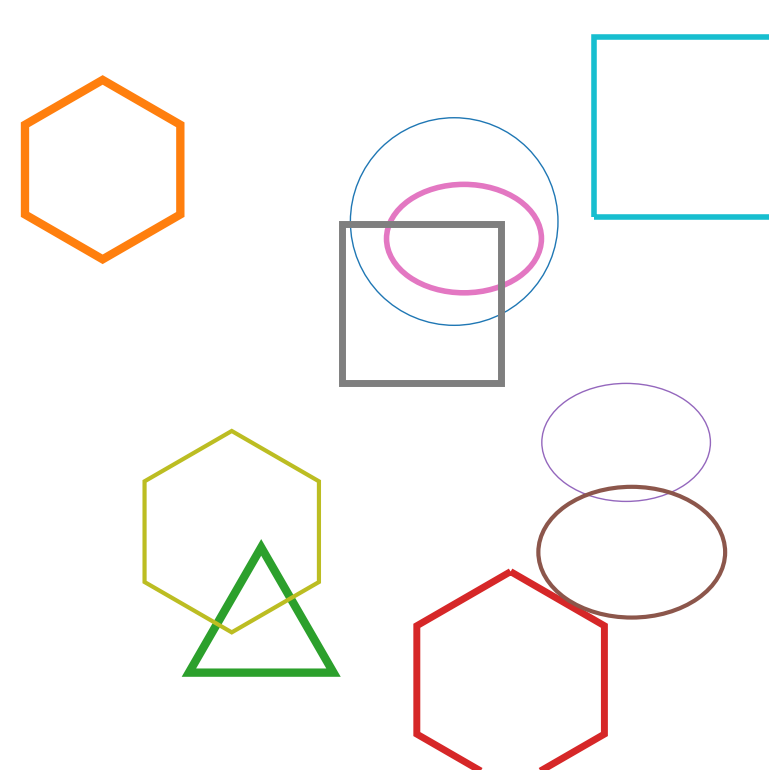[{"shape": "circle", "thickness": 0.5, "radius": 0.67, "center": [0.59, 0.712]}, {"shape": "hexagon", "thickness": 3, "radius": 0.58, "center": [0.133, 0.78]}, {"shape": "triangle", "thickness": 3, "radius": 0.54, "center": [0.339, 0.181]}, {"shape": "hexagon", "thickness": 2.5, "radius": 0.7, "center": [0.663, 0.117]}, {"shape": "oval", "thickness": 0.5, "radius": 0.55, "center": [0.813, 0.425]}, {"shape": "oval", "thickness": 1.5, "radius": 0.61, "center": [0.82, 0.283]}, {"shape": "oval", "thickness": 2, "radius": 0.5, "center": [0.603, 0.69]}, {"shape": "square", "thickness": 2.5, "radius": 0.52, "center": [0.548, 0.606]}, {"shape": "hexagon", "thickness": 1.5, "radius": 0.65, "center": [0.301, 0.31]}, {"shape": "square", "thickness": 2, "radius": 0.58, "center": [0.889, 0.835]}]